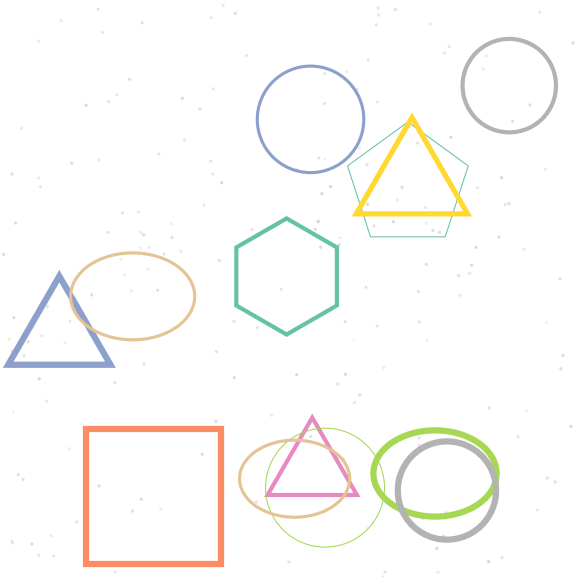[{"shape": "hexagon", "thickness": 2, "radius": 0.5, "center": [0.496, 0.52]}, {"shape": "pentagon", "thickness": 0.5, "radius": 0.55, "center": [0.706, 0.678]}, {"shape": "square", "thickness": 3, "radius": 0.58, "center": [0.265, 0.139]}, {"shape": "triangle", "thickness": 3, "radius": 0.51, "center": [0.103, 0.419]}, {"shape": "circle", "thickness": 1.5, "radius": 0.46, "center": [0.538, 0.792]}, {"shape": "triangle", "thickness": 2, "radius": 0.45, "center": [0.541, 0.187]}, {"shape": "circle", "thickness": 0.5, "radius": 0.51, "center": [0.563, 0.155]}, {"shape": "oval", "thickness": 3, "radius": 0.53, "center": [0.753, 0.179]}, {"shape": "triangle", "thickness": 2.5, "radius": 0.56, "center": [0.713, 0.684]}, {"shape": "oval", "thickness": 1.5, "radius": 0.48, "center": [0.51, 0.17]}, {"shape": "oval", "thickness": 1.5, "radius": 0.54, "center": [0.23, 0.486]}, {"shape": "circle", "thickness": 2, "radius": 0.4, "center": [0.882, 0.851]}, {"shape": "circle", "thickness": 3, "radius": 0.43, "center": [0.774, 0.15]}]